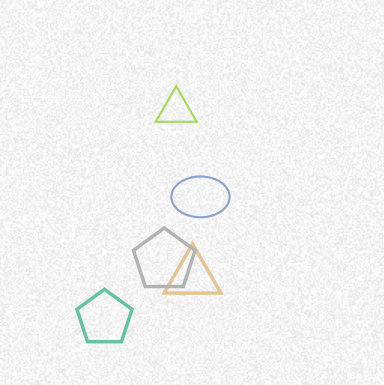[{"shape": "pentagon", "thickness": 2.5, "radius": 0.38, "center": [0.271, 0.173]}, {"shape": "oval", "thickness": 1.5, "radius": 0.38, "center": [0.521, 0.489]}, {"shape": "triangle", "thickness": 1.5, "radius": 0.31, "center": [0.458, 0.714]}, {"shape": "triangle", "thickness": 2.5, "radius": 0.43, "center": [0.5, 0.281]}, {"shape": "pentagon", "thickness": 2.5, "radius": 0.42, "center": [0.427, 0.324]}]